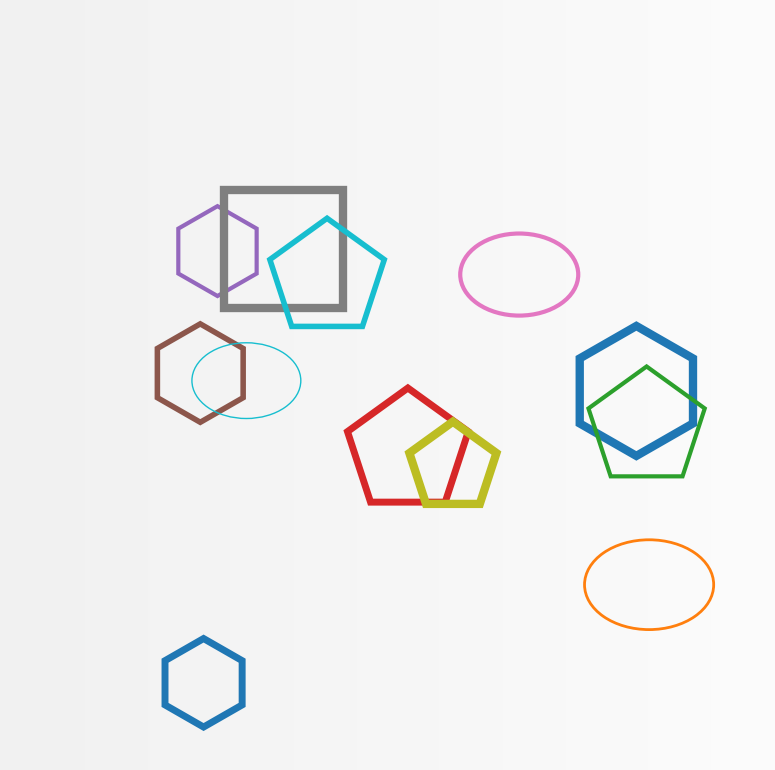[{"shape": "hexagon", "thickness": 2.5, "radius": 0.29, "center": [0.263, 0.113]}, {"shape": "hexagon", "thickness": 3, "radius": 0.42, "center": [0.821, 0.492]}, {"shape": "oval", "thickness": 1, "radius": 0.42, "center": [0.838, 0.241]}, {"shape": "pentagon", "thickness": 1.5, "radius": 0.39, "center": [0.834, 0.445]}, {"shape": "pentagon", "thickness": 2.5, "radius": 0.41, "center": [0.526, 0.414]}, {"shape": "hexagon", "thickness": 1.5, "radius": 0.29, "center": [0.281, 0.674]}, {"shape": "hexagon", "thickness": 2, "radius": 0.32, "center": [0.258, 0.515]}, {"shape": "oval", "thickness": 1.5, "radius": 0.38, "center": [0.67, 0.643]}, {"shape": "square", "thickness": 3, "radius": 0.38, "center": [0.366, 0.677]}, {"shape": "pentagon", "thickness": 3, "radius": 0.3, "center": [0.584, 0.393]}, {"shape": "oval", "thickness": 0.5, "radius": 0.35, "center": [0.318, 0.506]}, {"shape": "pentagon", "thickness": 2, "radius": 0.39, "center": [0.422, 0.639]}]